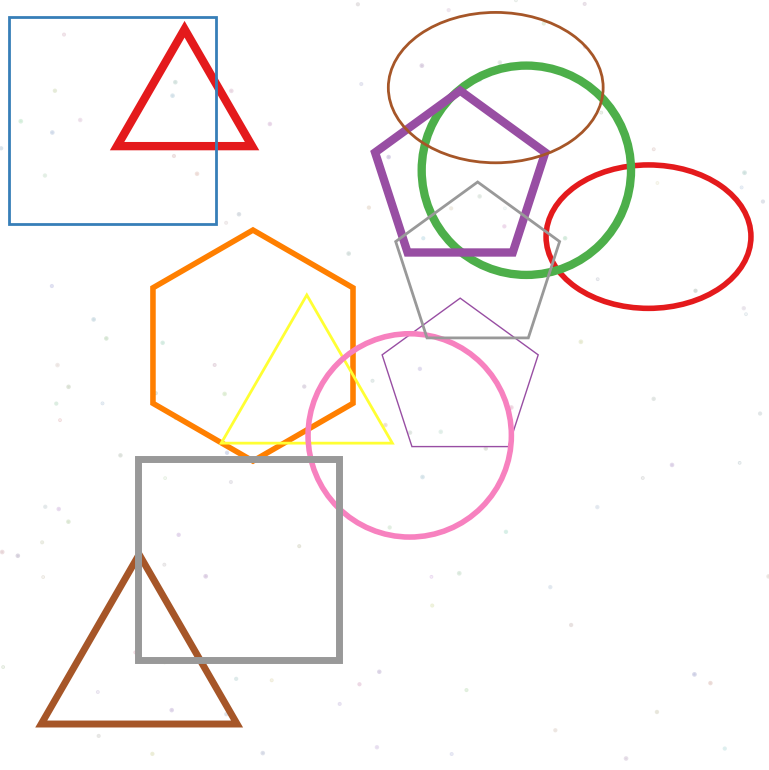[{"shape": "oval", "thickness": 2, "radius": 0.67, "center": [0.842, 0.693]}, {"shape": "triangle", "thickness": 3, "radius": 0.51, "center": [0.24, 0.861]}, {"shape": "square", "thickness": 1, "radius": 0.67, "center": [0.146, 0.844]}, {"shape": "circle", "thickness": 3, "radius": 0.68, "center": [0.684, 0.779]}, {"shape": "pentagon", "thickness": 0.5, "radius": 0.53, "center": [0.598, 0.506]}, {"shape": "pentagon", "thickness": 3, "radius": 0.58, "center": [0.598, 0.766]}, {"shape": "hexagon", "thickness": 2, "radius": 0.75, "center": [0.329, 0.551]}, {"shape": "triangle", "thickness": 1, "radius": 0.64, "center": [0.398, 0.489]}, {"shape": "oval", "thickness": 1, "radius": 0.7, "center": [0.644, 0.886]}, {"shape": "triangle", "thickness": 2.5, "radius": 0.73, "center": [0.181, 0.133]}, {"shape": "circle", "thickness": 2, "radius": 0.66, "center": [0.532, 0.435]}, {"shape": "pentagon", "thickness": 1, "radius": 0.56, "center": [0.62, 0.652]}, {"shape": "square", "thickness": 2.5, "radius": 0.65, "center": [0.31, 0.273]}]